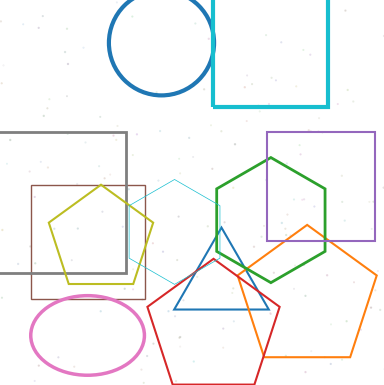[{"shape": "circle", "thickness": 3, "radius": 0.68, "center": [0.419, 0.889]}, {"shape": "triangle", "thickness": 1.5, "radius": 0.71, "center": [0.575, 0.267]}, {"shape": "pentagon", "thickness": 1.5, "radius": 0.95, "center": [0.798, 0.226]}, {"shape": "hexagon", "thickness": 2, "radius": 0.81, "center": [0.704, 0.428]}, {"shape": "pentagon", "thickness": 1.5, "radius": 0.9, "center": [0.555, 0.147]}, {"shape": "square", "thickness": 1.5, "radius": 0.7, "center": [0.833, 0.516]}, {"shape": "square", "thickness": 1, "radius": 0.74, "center": [0.228, 0.372]}, {"shape": "oval", "thickness": 2.5, "radius": 0.74, "center": [0.228, 0.129]}, {"shape": "square", "thickness": 2, "radius": 0.91, "center": [0.146, 0.474]}, {"shape": "pentagon", "thickness": 1.5, "radius": 0.71, "center": [0.262, 0.378]}, {"shape": "square", "thickness": 3, "radius": 0.75, "center": [0.703, 0.873]}, {"shape": "hexagon", "thickness": 0.5, "radius": 0.68, "center": [0.453, 0.398]}]